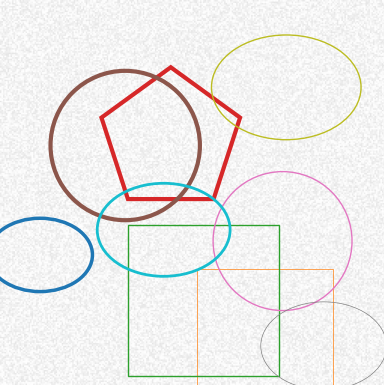[{"shape": "oval", "thickness": 2.5, "radius": 0.68, "center": [0.104, 0.338]}, {"shape": "square", "thickness": 0.5, "radius": 0.88, "center": [0.689, 0.126]}, {"shape": "square", "thickness": 1, "radius": 0.98, "center": [0.529, 0.219]}, {"shape": "pentagon", "thickness": 3, "radius": 0.95, "center": [0.444, 0.636]}, {"shape": "circle", "thickness": 3, "radius": 0.97, "center": [0.325, 0.622]}, {"shape": "circle", "thickness": 1, "radius": 0.9, "center": [0.734, 0.374]}, {"shape": "oval", "thickness": 0.5, "radius": 0.82, "center": [0.841, 0.102]}, {"shape": "oval", "thickness": 1, "radius": 0.97, "center": [0.744, 0.773]}, {"shape": "oval", "thickness": 2, "radius": 0.86, "center": [0.425, 0.403]}]